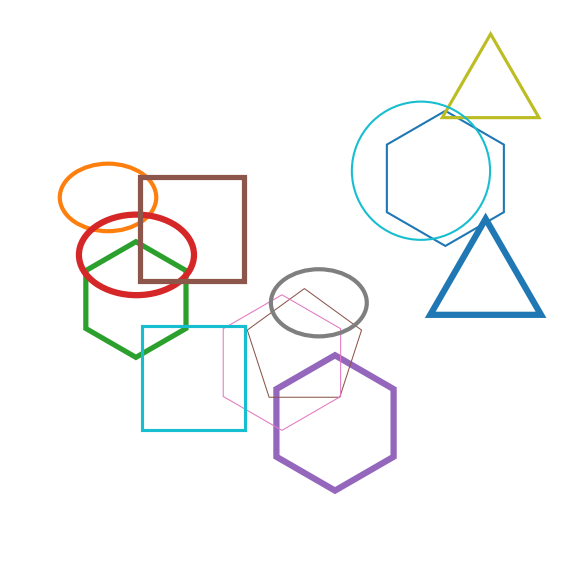[{"shape": "triangle", "thickness": 3, "radius": 0.55, "center": [0.841, 0.509]}, {"shape": "hexagon", "thickness": 1, "radius": 0.58, "center": [0.771, 0.69]}, {"shape": "oval", "thickness": 2, "radius": 0.42, "center": [0.187, 0.657]}, {"shape": "hexagon", "thickness": 2.5, "radius": 0.5, "center": [0.235, 0.48]}, {"shape": "oval", "thickness": 3, "radius": 0.5, "center": [0.236, 0.558]}, {"shape": "hexagon", "thickness": 3, "radius": 0.59, "center": [0.58, 0.267]}, {"shape": "pentagon", "thickness": 0.5, "radius": 0.52, "center": [0.527, 0.395]}, {"shape": "square", "thickness": 2.5, "radius": 0.45, "center": [0.333, 0.603]}, {"shape": "hexagon", "thickness": 0.5, "radius": 0.59, "center": [0.488, 0.371]}, {"shape": "oval", "thickness": 2, "radius": 0.42, "center": [0.552, 0.475]}, {"shape": "triangle", "thickness": 1.5, "radius": 0.48, "center": [0.85, 0.844]}, {"shape": "circle", "thickness": 1, "radius": 0.6, "center": [0.729, 0.703]}, {"shape": "square", "thickness": 1.5, "radius": 0.45, "center": [0.335, 0.345]}]